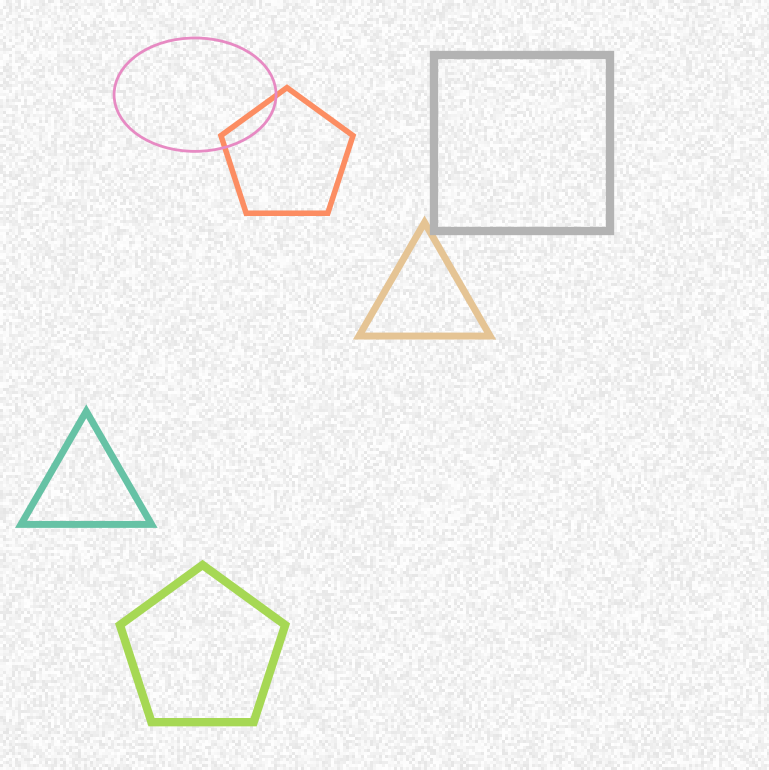[{"shape": "triangle", "thickness": 2.5, "radius": 0.49, "center": [0.112, 0.368]}, {"shape": "pentagon", "thickness": 2, "radius": 0.45, "center": [0.373, 0.796]}, {"shape": "oval", "thickness": 1, "radius": 0.53, "center": [0.253, 0.877]}, {"shape": "pentagon", "thickness": 3, "radius": 0.56, "center": [0.263, 0.153]}, {"shape": "triangle", "thickness": 2.5, "radius": 0.49, "center": [0.551, 0.613]}, {"shape": "square", "thickness": 3, "radius": 0.57, "center": [0.678, 0.814]}]